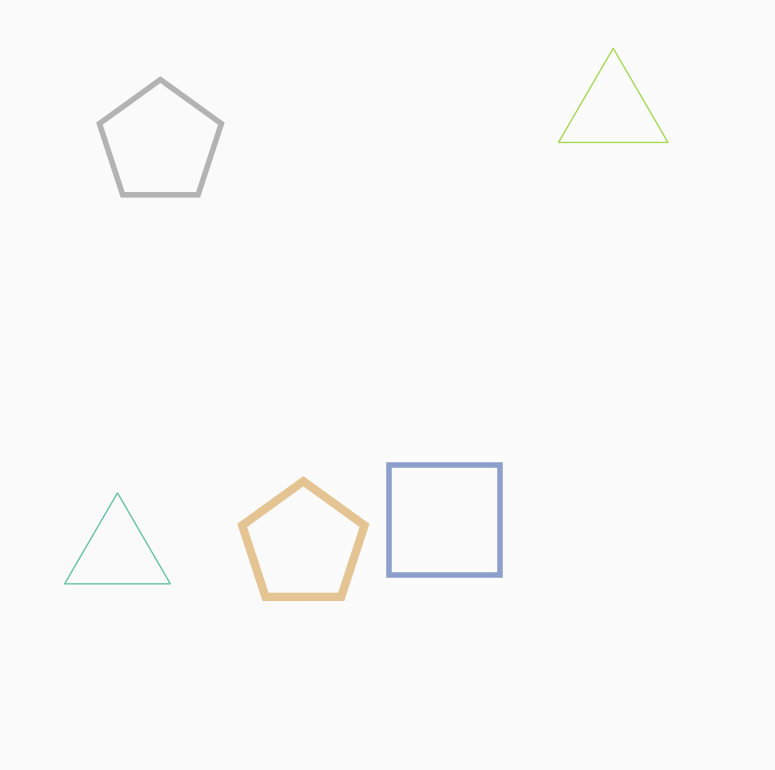[{"shape": "triangle", "thickness": 0.5, "radius": 0.39, "center": [0.152, 0.281]}, {"shape": "square", "thickness": 2, "radius": 0.36, "center": [0.573, 0.324]}, {"shape": "triangle", "thickness": 0.5, "radius": 0.41, "center": [0.791, 0.856]}, {"shape": "pentagon", "thickness": 3, "radius": 0.42, "center": [0.391, 0.292]}, {"shape": "pentagon", "thickness": 2, "radius": 0.41, "center": [0.207, 0.814]}]